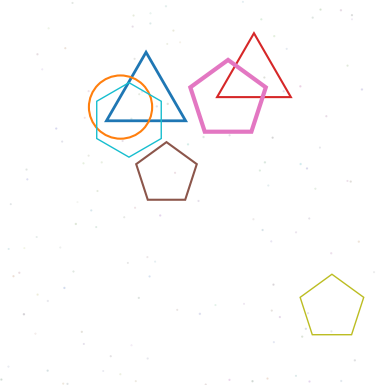[{"shape": "triangle", "thickness": 2, "radius": 0.59, "center": [0.379, 0.746]}, {"shape": "circle", "thickness": 1.5, "radius": 0.41, "center": [0.313, 0.722]}, {"shape": "triangle", "thickness": 1.5, "radius": 0.55, "center": [0.66, 0.803]}, {"shape": "pentagon", "thickness": 1.5, "radius": 0.41, "center": [0.432, 0.548]}, {"shape": "pentagon", "thickness": 3, "radius": 0.52, "center": [0.592, 0.741]}, {"shape": "pentagon", "thickness": 1, "radius": 0.43, "center": [0.862, 0.201]}, {"shape": "hexagon", "thickness": 1, "radius": 0.48, "center": [0.335, 0.689]}]